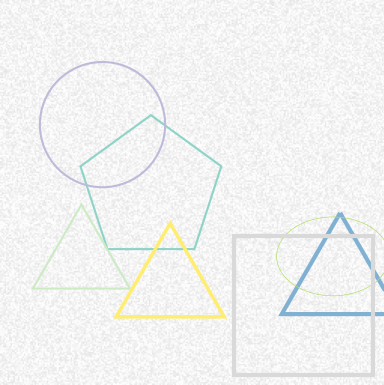[{"shape": "pentagon", "thickness": 1.5, "radius": 0.96, "center": [0.392, 0.509]}, {"shape": "circle", "thickness": 1.5, "radius": 0.81, "center": [0.266, 0.676]}, {"shape": "triangle", "thickness": 3, "radius": 0.88, "center": [0.883, 0.272]}, {"shape": "oval", "thickness": 0.5, "radius": 0.73, "center": [0.865, 0.334]}, {"shape": "square", "thickness": 3, "radius": 0.9, "center": [0.789, 0.207]}, {"shape": "triangle", "thickness": 1.5, "radius": 0.73, "center": [0.212, 0.323]}, {"shape": "triangle", "thickness": 2.5, "radius": 0.81, "center": [0.442, 0.258]}]